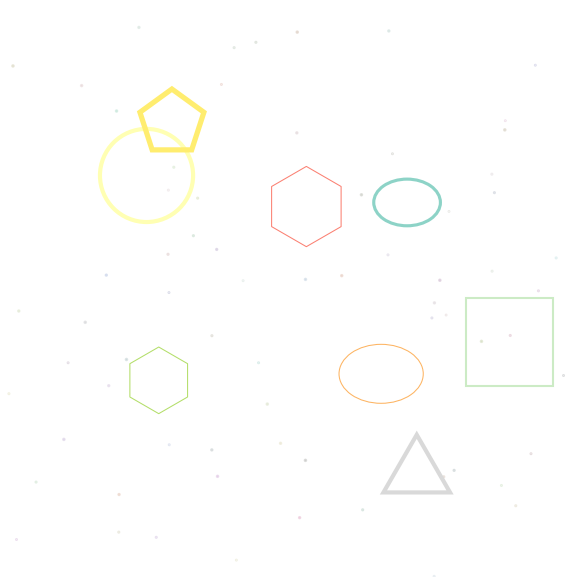[{"shape": "oval", "thickness": 1.5, "radius": 0.29, "center": [0.705, 0.649]}, {"shape": "circle", "thickness": 2, "radius": 0.4, "center": [0.254, 0.695]}, {"shape": "hexagon", "thickness": 0.5, "radius": 0.35, "center": [0.53, 0.641]}, {"shape": "oval", "thickness": 0.5, "radius": 0.36, "center": [0.66, 0.352]}, {"shape": "hexagon", "thickness": 0.5, "radius": 0.29, "center": [0.275, 0.341]}, {"shape": "triangle", "thickness": 2, "radius": 0.33, "center": [0.722, 0.18]}, {"shape": "square", "thickness": 1, "radius": 0.38, "center": [0.882, 0.407]}, {"shape": "pentagon", "thickness": 2.5, "radius": 0.29, "center": [0.298, 0.787]}]